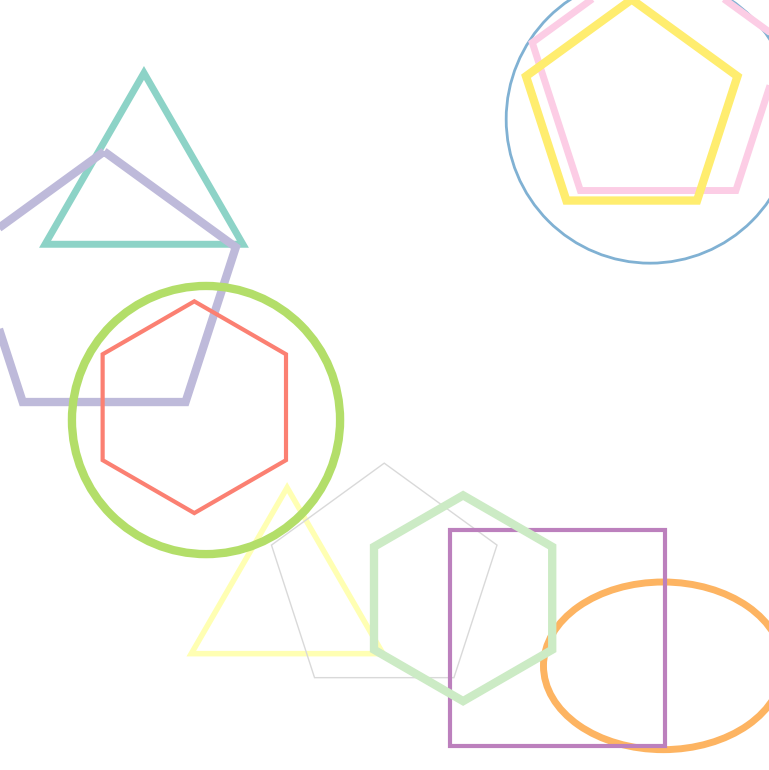[{"shape": "triangle", "thickness": 2.5, "radius": 0.74, "center": [0.187, 0.757]}, {"shape": "triangle", "thickness": 2, "radius": 0.72, "center": [0.373, 0.223]}, {"shape": "pentagon", "thickness": 3, "radius": 0.9, "center": [0.135, 0.623]}, {"shape": "hexagon", "thickness": 1.5, "radius": 0.69, "center": [0.252, 0.471]}, {"shape": "circle", "thickness": 1, "radius": 0.93, "center": [0.844, 0.845]}, {"shape": "oval", "thickness": 2.5, "radius": 0.78, "center": [0.861, 0.135]}, {"shape": "circle", "thickness": 3, "radius": 0.87, "center": [0.268, 0.455]}, {"shape": "pentagon", "thickness": 2.5, "radius": 0.86, "center": [0.855, 0.892]}, {"shape": "pentagon", "thickness": 0.5, "radius": 0.77, "center": [0.499, 0.245]}, {"shape": "square", "thickness": 1.5, "radius": 0.7, "center": [0.724, 0.172]}, {"shape": "hexagon", "thickness": 3, "radius": 0.67, "center": [0.601, 0.223]}, {"shape": "pentagon", "thickness": 3, "radius": 0.72, "center": [0.82, 0.856]}]